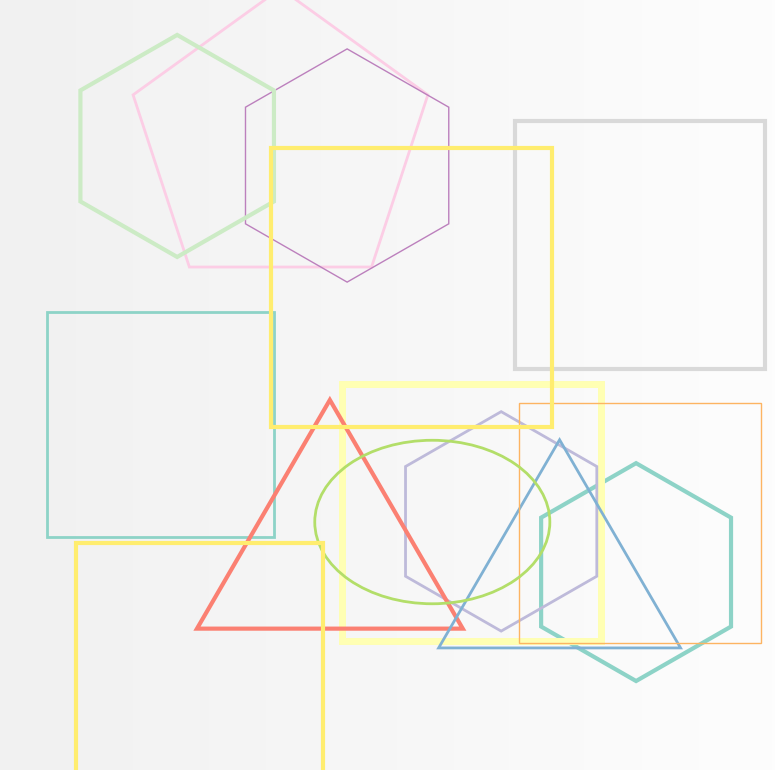[{"shape": "square", "thickness": 1, "radius": 0.73, "center": [0.207, 0.449]}, {"shape": "hexagon", "thickness": 1.5, "radius": 0.71, "center": [0.821, 0.257]}, {"shape": "square", "thickness": 2.5, "radius": 0.84, "center": [0.609, 0.334]}, {"shape": "hexagon", "thickness": 1, "radius": 0.71, "center": [0.647, 0.323]}, {"shape": "triangle", "thickness": 1.5, "radius": 0.99, "center": [0.426, 0.283]}, {"shape": "triangle", "thickness": 1, "radius": 0.9, "center": [0.722, 0.249]}, {"shape": "square", "thickness": 0.5, "radius": 0.78, "center": [0.826, 0.321]}, {"shape": "oval", "thickness": 1, "radius": 0.76, "center": [0.558, 0.322]}, {"shape": "pentagon", "thickness": 1, "radius": 1.0, "center": [0.362, 0.815]}, {"shape": "square", "thickness": 1.5, "radius": 0.81, "center": [0.826, 0.682]}, {"shape": "hexagon", "thickness": 0.5, "radius": 0.76, "center": [0.448, 0.785]}, {"shape": "hexagon", "thickness": 1.5, "radius": 0.72, "center": [0.229, 0.81]}, {"shape": "square", "thickness": 1.5, "radius": 0.91, "center": [0.531, 0.627]}, {"shape": "square", "thickness": 1.5, "radius": 0.8, "center": [0.257, 0.135]}]